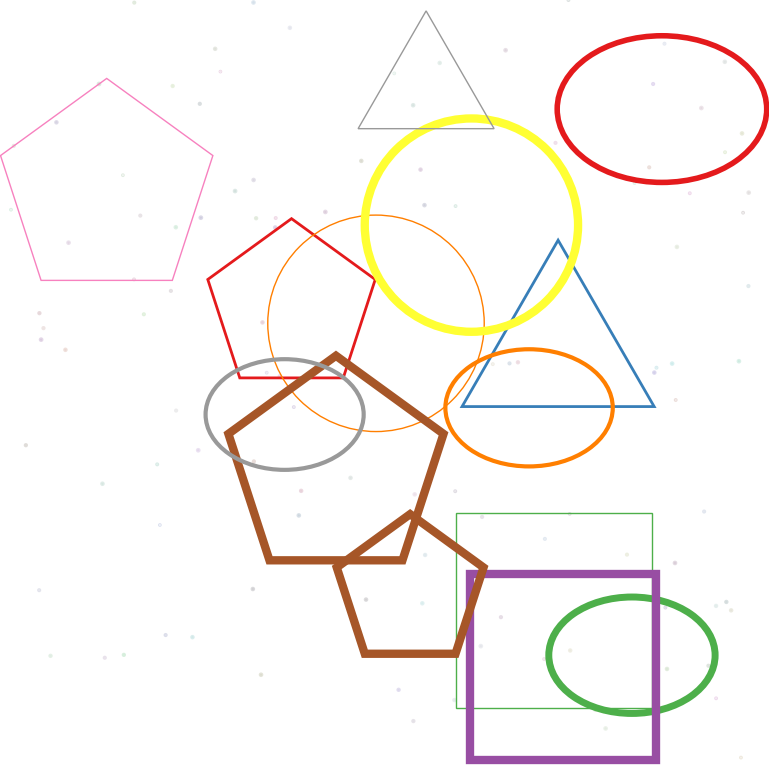[{"shape": "pentagon", "thickness": 1, "radius": 0.57, "center": [0.379, 0.602]}, {"shape": "oval", "thickness": 2, "radius": 0.68, "center": [0.86, 0.858]}, {"shape": "triangle", "thickness": 1, "radius": 0.72, "center": [0.725, 0.544]}, {"shape": "oval", "thickness": 2.5, "radius": 0.54, "center": [0.821, 0.149]}, {"shape": "square", "thickness": 0.5, "radius": 0.64, "center": [0.72, 0.207]}, {"shape": "square", "thickness": 3, "radius": 0.6, "center": [0.731, 0.134]}, {"shape": "oval", "thickness": 1.5, "radius": 0.54, "center": [0.687, 0.47]}, {"shape": "circle", "thickness": 0.5, "radius": 0.7, "center": [0.488, 0.58]}, {"shape": "circle", "thickness": 3, "radius": 0.69, "center": [0.612, 0.708]}, {"shape": "pentagon", "thickness": 3, "radius": 0.73, "center": [0.436, 0.391]}, {"shape": "pentagon", "thickness": 3, "radius": 0.5, "center": [0.533, 0.232]}, {"shape": "pentagon", "thickness": 0.5, "radius": 0.72, "center": [0.139, 0.753]}, {"shape": "triangle", "thickness": 0.5, "radius": 0.51, "center": [0.553, 0.884]}, {"shape": "oval", "thickness": 1.5, "radius": 0.51, "center": [0.37, 0.462]}]